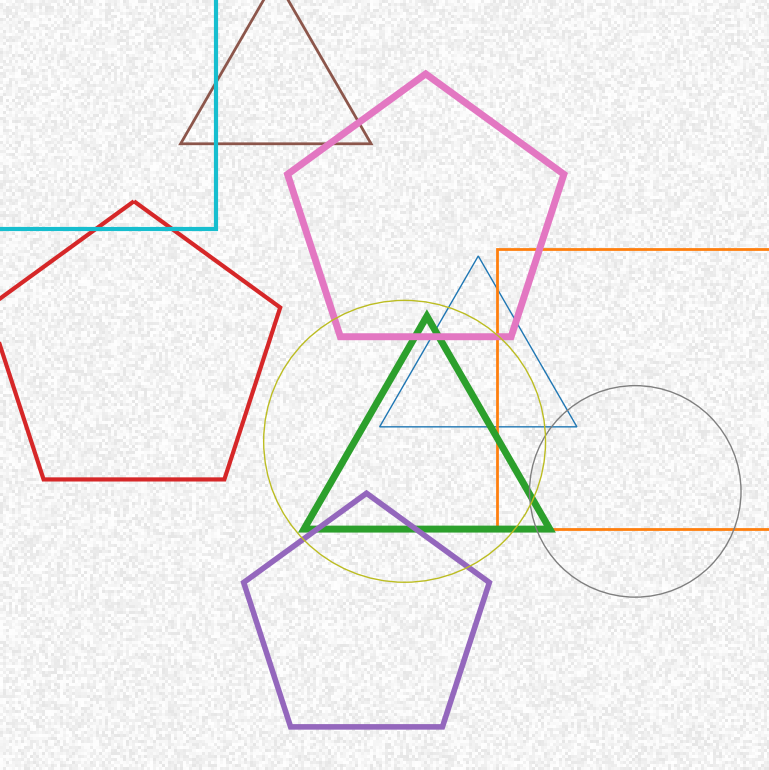[{"shape": "triangle", "thickness": 0.5, "radius": 0.74, "center": [0.621, 0.52]}, {"shape": "square", "thickness": 1, "radius": 0.91, "center": [0.828, 0.495]}, {"shape": "triangle", "thickness": 2.5, "radius": 0.92, "center": [0.554, 0.405]}, {"shape": "pentagon", "thickness": 1.5, "radius": 1.0, "center": [0.174, 0.539]}, {"shape": "pentagon", "thickness": 2, "radius": 0.84, "center": [0.476, 0.192]}, {"shape": "triangle", "thickness": 1, "radius": 0.71, "center": [0.358, 0.885]}, {"shape": "pentagon", "thickness": 2.5, "radius": 0.94, "center": [0.553, 0.715]}, {"shape": "circle", "thickness": 0.5, "radius": 0.69, "center": [0.825, 0.362]}, {"shape": "circle", "thickness": 0.5, "radius": 0.92, "center": [0.525, 0.427]}, {"shape": "square", "thickness": 1.5, "radius": 0.78, "center": [0.124, 0.859]}]